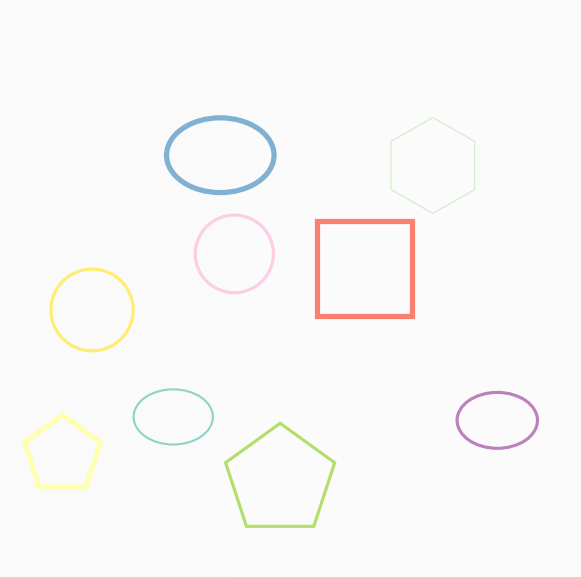[{"shape": "oval", "thickness": 1, "radius": 0.34, "center": [0.298, 0.277]}, {"shape": "pentagon", "thickness": 2.5, "radius": 0.34, "center": [0.108, 0.212]}, {"shape": "square", "thickness": 2.5, "radius": 0.41, "center": [0.627, 0.535]}, {"shape": "oval", "thickness": 2.5, "radius": 0.46, "center": [0.379, 0.73]}, {"shape": "pentagon", "thickness": 1.5, "radius": 0.49, "center": [0.482, 0.168]}, {"shape": "circle", "thickness": 1.5, "radius": 0.34, "center": [0.403, 0.559]}, {"shape": "oval", "thickness": 1.5, "radius": 0.35, "center": [0.856, 0.271]}, {"shape": "hexagon", "thickness": 0.5, "radius": 0.42, "center": [0.745, 0.713]}, {"shape": "circle", "thickness": 1.5, "radius": 0.35, "center": [0.158, 0.462]}]